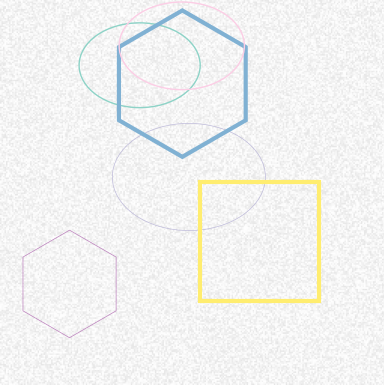[{"shape": "oval", "thickness": 1, "radius": 0.79, "center": [0.363, 0.831]}, {"shape": "oval", "thickness": 0.5, "radius": 0.99, "center": [0.491, 0.54]}, {"shape": "hexagon", "thickness": 3, "radius": 0.95, "center": [0.474, 0.783]}, {"shape": "oval", "thickness": 1, "radius": 0.81, "center": [0.472, 0.881]}, {"shape": "hexagon", "thickness": 0.5, "radius": 0.7, "center": [0.181, 0.262]}, {"shape": "square", "thickness": 3, "radius": 0.77, "center": [0.674, 0.373]}]